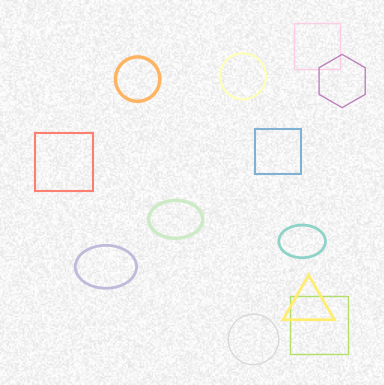[{"shape": "oval", "thickness": 2, "radius": 0.3, "center": [0.785, 0.373]}, {"shape": "circle", "thickness": 1.5, "radius": 0.3, "center": [0.631, 0.802]}, {"shape": "oval", "thickness": 2, "radius": 0.4, "center": [0.275, 0.307]}, {"shape": "square", "thickness": 1.5, "radius": 0.37, "center": [0.166, 0.579]}, {"shape": "square", "thickness": 1.5, "radius": 0.29, "center": [0.722, 0.607]}, {"shape": "circle", "thickness": 2.5, "radius": 0.29, "center": [0.357, 0.795]}, {"shape": "square", "thickness": 1, "radius": 0.38, "center": [0.828, 0.155]}, {"shape": "square", "thickness": 1, "radius": 0.3, "center": [0.823, 0.88]}, {"shape": "circle", "thickness": 1, "radius": 0.33, "center": [0.658, 0.118]}, {"shape": "hexagon", "thickness": 1, "radius": 0.35, "center": [0.889, 0.79]}, {"shape": "oval", "thickness": 2.5, "radius": 0.35, "center": [0.456, 0.43]}, {"shape": "triangle", "thickness": 2, "radius": 0.39, "center": [0.802, 0.208]}]